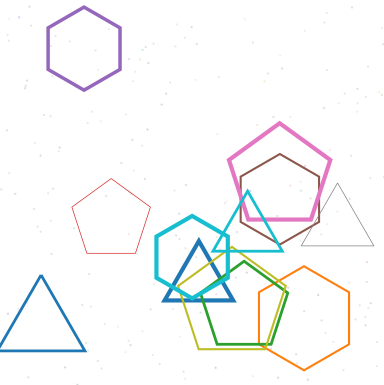[{"shape": "triangle", "thickness": 2, "radius": 0.66, "center": [0.107, 0.154]}, {"shape": "triangle", "thickness": 3, "radius": 0.51, "center": [0.517, 0.271]}, {"shape": "hexagon", "thickness": 1.5, "radius": 0.68, "center": [0.79, 0.173]}, {"shape": "pentagon", "thickness": 2, "radius": 0.6, "center": [0.634, 0.202]}, {"shape": "pentagon", "thickness": 0.5, "radius": 0.54, "center": [0.289, 0.429]}, {"shape": "hexagon", "thickness": 2.5, "radius": 0.54, "center": [0.218, 0.874]}, {"shape": "hexagon", "thickness": 1.5, "radius": 0.59, "center": [0.727, 0.482]}, {"shape": "pentagon", "thickness": 3, "radius": 0.69, "center": [0.726, 0.542]}, {"shape": "triangle", "thickness": 0.5, "radius": 0.54, "center": [0.877, 0.416]}, {"shape": "pentagon", "thickness": 1.5, "radius": 0.73, "center": [0.602, 0.212]}, {"shape": "hexagon", "thickness": 3, "radius": 0.54, "center": [0.499, 0.332]}, {"shape": "triangle", "thickness": 2, "radius": 0.52, "center": [0.643, 0.4]}]